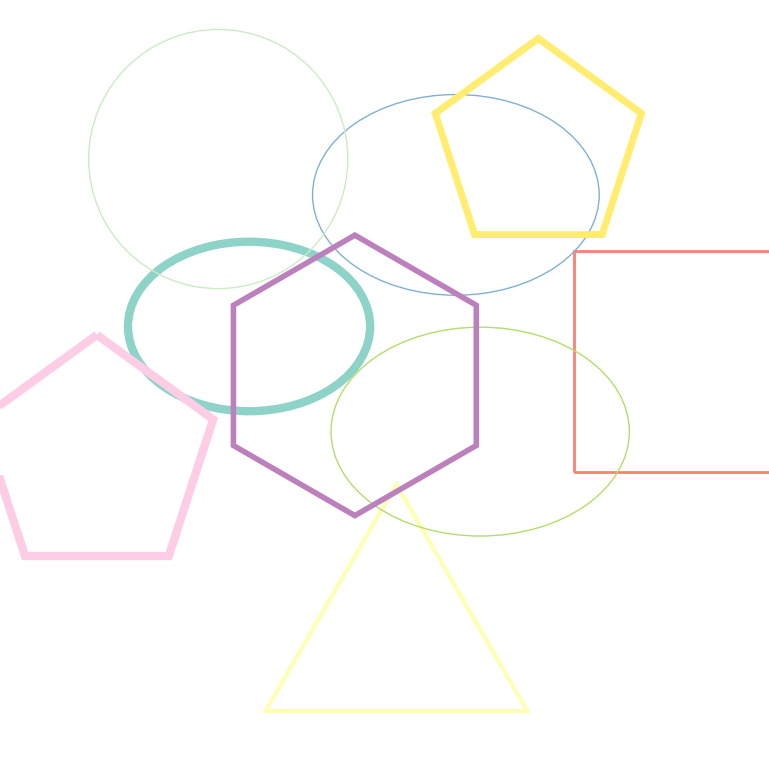[{"shape": "oval", "thickness": 3, "radius": 0.79, "center": [0.323, 0.576]}, {"shape": "triangle", "thickness": 1.5, "radius": 0.98, "center": [0.515, 0.175]}, {"shape": "square", "thickness": 1, "radius": 0.72, "center": [0.889, 0.53]}, {"shape": "oval", "thickness": 0.5, "radius": 0.93, "center": [0.592, 0.747]}, {"shape": "oval", "thickness": 0.5, "radius": 0.97, "center": [0.624, 0.439]}, {"shape": "pentagon", "thickness": 3, "radius": 0.79, "center": [0.126, 0.406]}, {"shape": "hexagon", "thickness": 2, "radius": 0.91, "center": [0.461, 0.512]}, {"shape": "circle", "thickness": 0.5, "radius": 0.84, "center": [0.283, 0.793]}, {"shape": "pentagon", "thickness": 2.5, "radius": 0.7, "center": [0.699, 0.809]}]